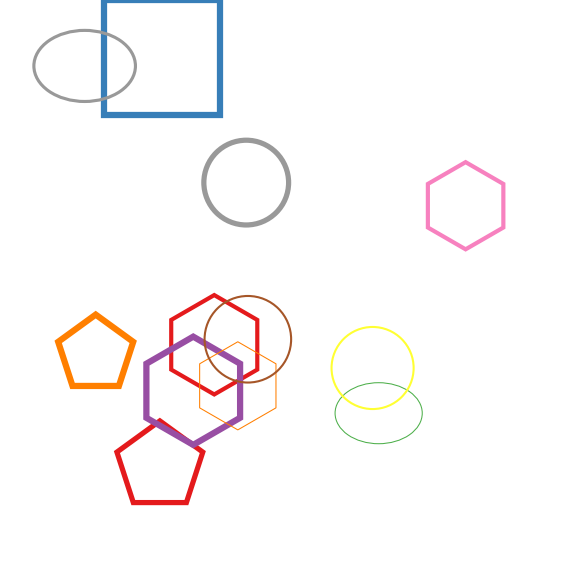[{"shape": "pentagon", "thickness": 2.5, "radius": 0.39, "center": [0.277, 0.192]}, {"shape": "hexagon", "thickness": 2, "radius": 0.43, "center": [0.371, 0.402]}, {"shape": "square", "thickness": 3, "radius": 0.5, "center": [0.281, 0.899]}, {"shape": "oval", "thickness": 0.5, "radius": 0.38, "center": [0.656, 0.284]}, {"shape": "hexagon", "thickness": 3, "radius": 0.47, "center": [0.335, 0.323]}, {"shape": "pentagon", "thickness": 3, "radius": 0.34, "center": [0.166, 0.386]}, {"shape": "hexagon", "thickness": 0.5, "radius": 0.38, "center": [0.412, 0.331]}, {"shape": "circle", "thickness": 1, "radius": 0.36, "center": [0.645, 0.362]}, {"shape": "circle", "thickness": 1, "radius": 0.37, "center": [0.429, 0.412]}, {"shape": "hexagon", "thickness": 2, "radius": 0.38, "center": [0.806, 0.643]}, {"shape": "circle", "thickness": 2.5, "radius": 0.37, "center": [0.426, 0.683]}, {"shape": "oval", "thickness": 1.5, "radius": 0.44, "center": [0.147, 0.885]}]